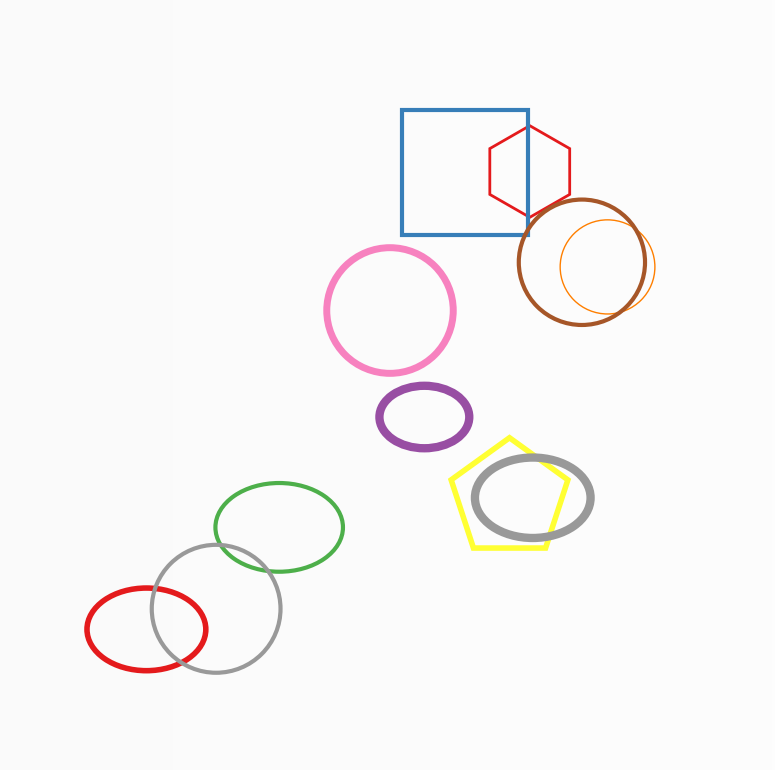[{"shape": "oval", "thickness": 2, "radius": 0.38, "center": [0.189, 0.183]}, {"shape": "hexagon", "thickness": 1, "radius": 0.3, "center": [0.684, 0.777]}, {"shape": "square", "thickness": 1.5, "radius": 0.41, "center": [0.6, 0.776]}, {"shape": "oval", "thickness": 1.5, "radius": 0.41, "center": [0.36, 0.315]}, {"shape": "oval", "thickness": 3, "radius": 0.29, "center": [0.548, 0.458]}, {"shape": "circle", "thickness": 0.5, "radius": 0.31, "center": [0.784, 0.653]}, {"shape": "pentagon", "thickness": 2, "radius": 0.4, "center": [0.657, 0.352]}, {"shape": "circle", "thickness": 1.5, "radius": 0.41, "center": [0.751, 0.659]}, {"shape": "circle", "thickness": 2.5, "radius": 0.41, "center": [0.503, 0.597]}, {"shape": "oval", "thickness": 3, "radius": 0.37, "center": [0.687, 0.354]}, {"shape": "circle", "thickness": 1.5, "radius": 0.42, "center": [0.279, 0.209]}]